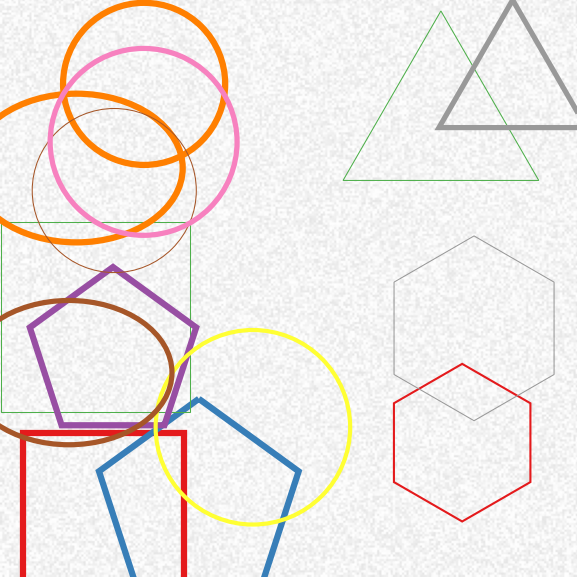[{"shape": "square", "thickness": 3, "radius": 0.7, "center": [0.179, 0.111]}, {"shape": "hexagon", "thickness": 1, "radius": 0.68, "center": [0.8, 0.233]}, {"shape": "pentagon", "thickness": 3, "radius": 0.91, "center": [0.344, 0.127]}, {"shape": "square", "thickness": 0.5, "radius": 0.82, "center": [0.165, 0.45]}, {"shape": "triangle", "thickness": 0.5, "radius": 0.98, "center": [0.763, 0.785]}, {"shape": "pentagon", "thickness": 3, "radius": 0.76, "center": [0.196, 0.385]}, {"shape": "oval", "thickness": 3, "radius": 0.92, "center": [0.132, 0.708]}, {"shape": "circle", "thickness": 3, "radius": 0.7, "center": [0.25, 0.854]}, {"shape": "circle", "thickness": 2, "radius": 0.84, "center": [0.438, 0.259]}, {"shape": "circle", "thickness": 0.5, "radius": 0.71, "center": [0.198, 0.669]}, {"shape": "oval", "thickness": 2.5, "radius": 0.89, "center": [0.119, 0.354]}, {"shape": "circle", "thickness": 2.5, "radius": 0.81, "center": [0.249, 0.753]}, {"shape": "hexagon", "thickness": 0.5, "radius": 0.8, "center": [0.821, 0.431]}, {"shape": "triangle", "thickness": 2.5, "radius": 0.74, "center": [0.888, 0.852]}]